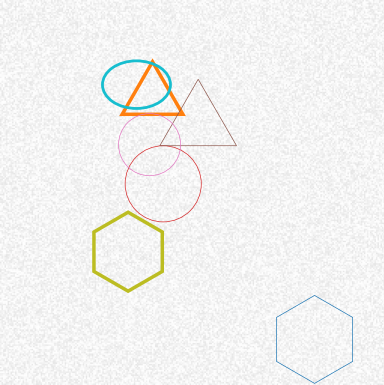[{"shape": "hexagon", "thickness": 0.5, "radius": 0.57, "center": [0.817, 0.118]}, {"shape": "triangle", "thickness": 2.5, "radius": 0.45, "center": [0.396, 0.749]}, {"shape": "circle", "thickness": 0.5, "radius": 0.49, "center": [0.424, 0.523]}, {"shape": "triangle", "thickness": 0.5, "radius": 0.58, "center": [0.515, 0.679]}, {"shape": "circle", "thickness": 0.5, "radius": 0.4, "center": [0.389, 0.624]}, {"shape": "hexagon", "thickness": 2.5, "radius": 0.51, "center": [0.333, 0.346]}, {"shape": "oval", "thickness": 2, "radius": 0.44, "center": [0.354, 0.78]}]